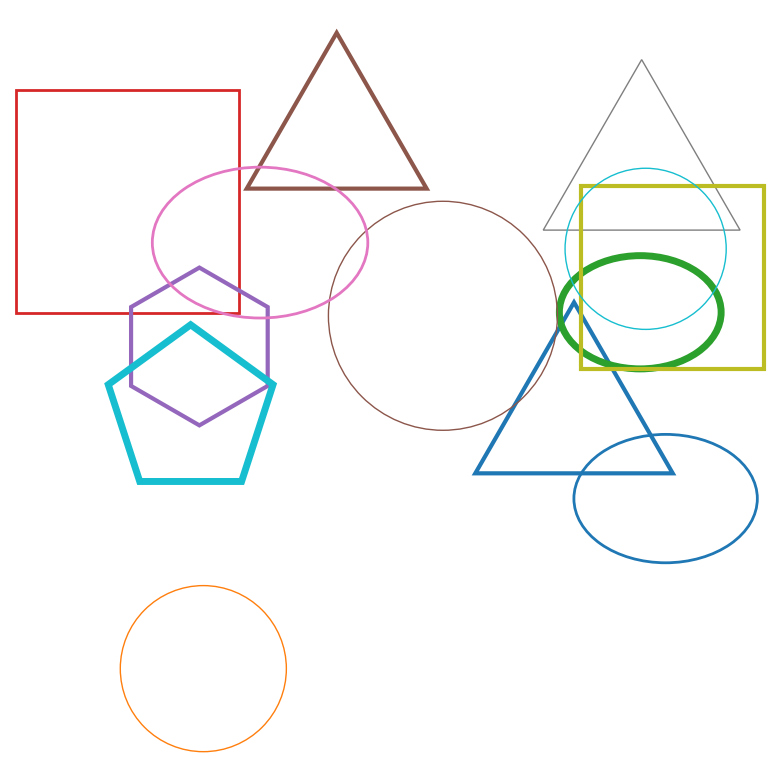[{"shape": "triangle", "thickness": 1.5, "radius": 0.74, "center": [0.745, 0.459]}, {"shape": "oval", "thickness": 1, "radius": 0.6, "center": [0.864, 0.352]}, {"shape": "circle", "thickness": 0.5, "radius": 0.54, "center": [0.264, 0.132]}, {"shape": "oval", "thickness": 2.5, "radius": 0.53, "center": [0.832, 0.594]}, {"shape": "square", "thickness": 1, "radius": 0.72, "center": [0.166, 0.738]}, {"shape": "hexagon", "thickness": 1.5, "radius": 0.51, "center": [0.259, 0.55]}, {"shape": "triangle", "thickness": 1.5, "radius": 0.67, "center": [0.437, 0.822]}, {"shape": "circle", "thickness": 0.5, "radius": 0.74, "center": [0.575, 0.59]}, {"shape": "oval", "thickness": 1, "radius": 0.7, "center": [0.338, 0.685]}, {"shape": "triangle", "thickness": 0.5, "radius": 0.74, "center": [0.833, 0.775]}, {"shape": "square", "thickness": 1.5, "radius": 0.59, "center": [0.873, 0.64]}, {"shape": "circle", "thickness": 0.5, "radius": 0.52, "center": [0.838, 0.677]}, {"shape": "pentagon", "thickness": 2.5, "radius": 0.56, "center": [0.248, 0.466]}]